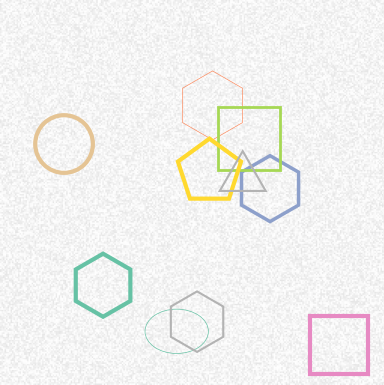[{"shape": "hexagon", "thickness": 3, "radius": 0.41, "center": [0.268, 0.259]}, {"shape": "oval", "thickness": 0.5, "radius": 0.41, "center": [0.459, 0.139]}, {"shape": "hexagon", "thickness": 0.5, "radius": 0.45, "center": [0.552, 0.726]}, {"shape": "hexagon", "thickness": 2.5, "radius": 0.43, "center": [0.701, 0.51]}, {"shape": "square", "thickness": 3, "radius": 0.37, "center": [0.88, 0.104]}, {"shape": "square", "thickness": 2, "radius": 0.4, "center": [0.646, 0.64]}, {"shape": "pentagon", "thickness": 3, "radius": 0.43, "center": [0.544, 0.554]}, {"shape": "circle", "thickness": 3, "radius": 0.37, "center": [0.166, 0.626]}, {"shape": "triangle", "thickness": 1.5, "radius": 0.34, "center": [0.63, 0.539]}, {"shape": "hexagon", "thickness": 1.5, "radius": 0.39, "center": [0.512, 0.164]}]